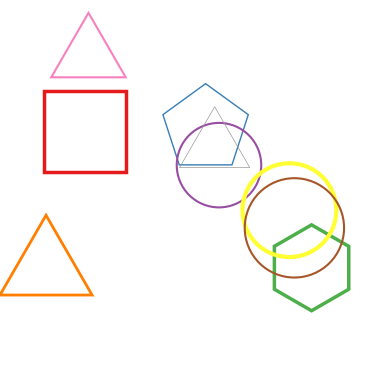[{"shape": "square", "thickness": 2.5, "radius": 0.53, "center": [0.221, 0.658]}, {"shape": "pentagon", "thickness": 1, "radius": 0.58, "center": [0.534, 0.666]}, {"shape": "hexagon", "thickness": 2.5, "radius": 0.56, "center": [0.809, 0.304]}, {"shape": "circle", "thickness": 1.5, "radius": 0.55, "center": [0.569, 0.571]}, {"shape": "triangle", "thickness": 2, "radius": 0.69, "center": [0.12, 0.303]}, {"shape": "circle", "thickness": 3, "radius": 0.61, "center": [0.752, 0.454]}, {"shape": "circle", "thickness": 1.5, "radius": 0.65, "center": [0.765, 0.408]}, {"shape": "triangle", "thickness": 1.5, "radius": 0.56, "center": [0.23, 0.855]}, {"shape": "triangle", "thickness": 0.5, "radius": 0.53, "center": [0.558, 0.617]}]